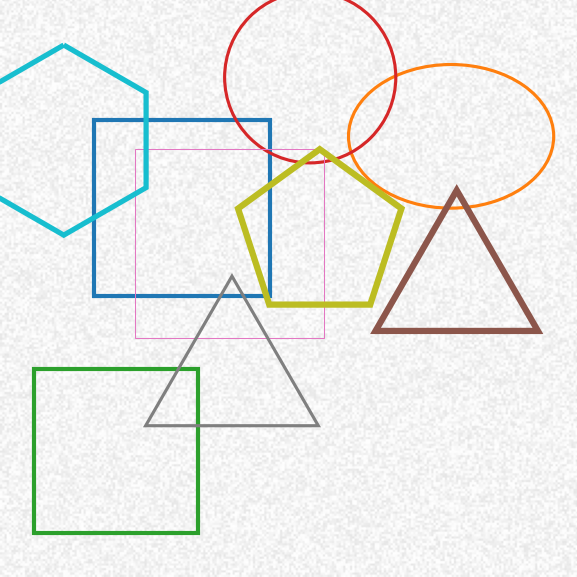[{"shape": "square", "thickness": 2, "radius": 0.76, "center": [0.316, 0.639]}, {"shape": "oval", "thickness": 1.5, "radius": 0.89, "center": [0.781, 0.763]}, {"shape": "square", "thickness": 2, "radius": 0.71, "center": [0.201, 0.218]}, {"shape": "circle", "thickness": 1.5, "radius": 0.74, "center": [0.537, 0.865]}, {"shape": "triangle", "thickness": 3, "radius": 0.81, "center": [0.791, 0.507]}, {"shape": "square", "thickness": 0.5, "radius": 0.82, "center": [0.398, 0.578]}, {"shape": "triangle", "thickness": 1.5, "radius": 0.86, "center": [0.402, 0.348]}, {"shape": "pentagon", "thickness": 3, "radius": 0.74, "center": [0.554, 0.592]}, {"shape": "hexagon", "thickness": 2.5, "radius": 0.82, "center": [0.11, 0.757]}]